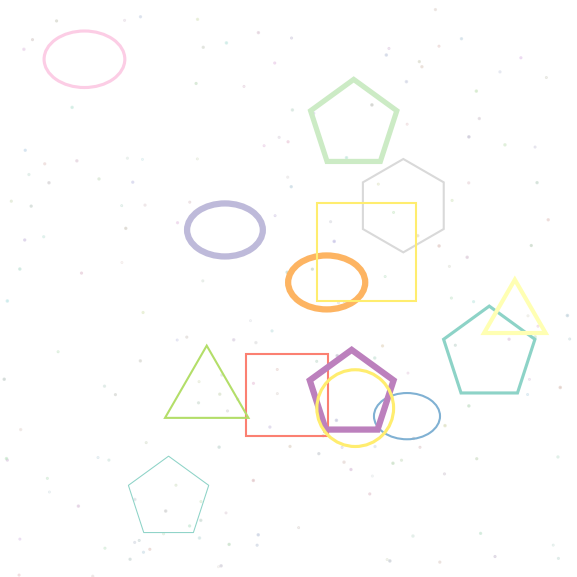[{"shape": "pentagon", "thickness": 0.5, "radius": 0.37, "center": [0.292, 0.136]}, {"shape": "pentagon", "thickness": 1.5, "radius": 0.42, "center": [0.847, 0.386]}, {"shape": "triangle", "thickness": 2, "radius": 0.31, "center": [0.891, 0.453]}, {"shape": "oval", "thickness": 3, "radius": 0.33, "center": [0.39, 0.601]}, {"shape": "square", "thickness": 1, "radius": 0.36, "center": [0.498, 0.316]}, {"shape": "oval", "thickness": 1, "radius": 0.29, "center": [0.705, 0.279]}, {"shape": "oval", "thickness": 3, "radius": 0.33, "center": [0.566, 0.51]}, {"shape": "triangle", "thickness": 1, "radius": 0.42, "center": [0.358, 0.317]}, {"shape": "oval", "thickness": 1.5, "radius": 0.35, "center": [0.146, 0.897]}, {"shape": "hexagon", "thickness": 1, "radius": 0.4, "center": [0.698, 0.643]}, {"shape": "pentagon", "thickness": 3, "radius": 0.38, "center": [0.609, 0.317]}, {"shape": "pentagon", "thickness": 2.5, "radius": 0.39, "center": [0.612, 0.783]}, {"shape": "square", "thickness": 1, "radius": 0.43, "center": [0.635, 0.563]}, {"shape": "circle", "thickness": 1.5, "radius": 0.33, "center": [0.615, 0.292]}]